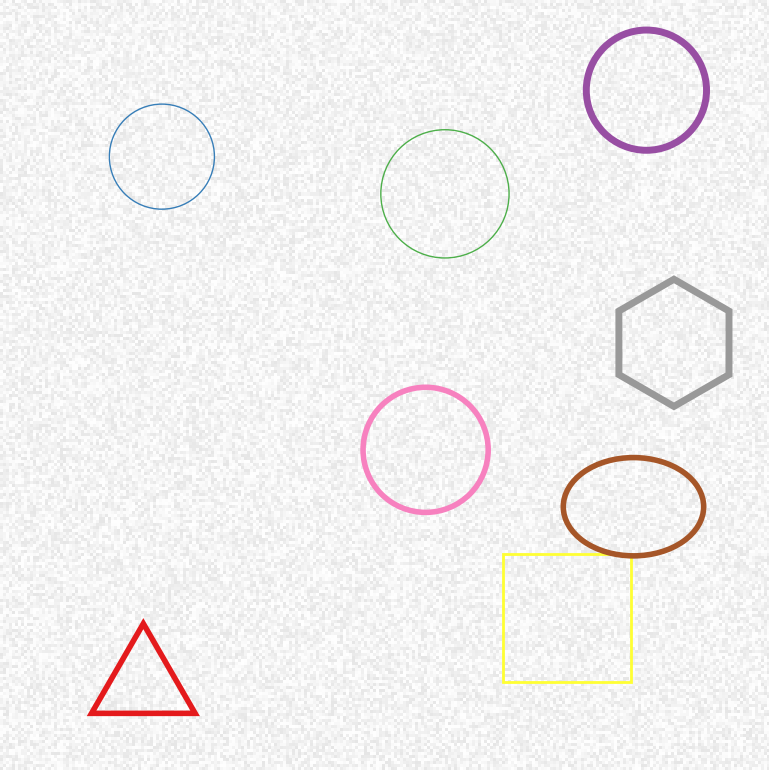[{"shape": "triangle", "thickness": 2, "radius": 0.39, "center": [0.186, 0.112]}, {"shape": "circle", "thickness": 0.5, "radius": 0.34, "center": [0.21, 0.797]}, {"shape": "circle", "thickness": 0.5, "radius": 0.42, "center": [0.578, 0.748]}, {"shape": "circle", "thickness": 2.5, "radius": 0.39, "center": [0.839, 0.883]}, {"shape": "square", "thickness": 1, "radius": 0.41, "center": [0.736, 0.197]}, {"shape": "oval", "thickness": 2, "radius": 0.46, "center": [0.823, 0.342]}, {"shape": "circle", "thickness": 2, "radius": 0.41, "center": [0.553, 0.416]}, {"shape": "hexagon", "thickness": 2.5, "radius": 0.41, "center": [0.875, 0.555]}]